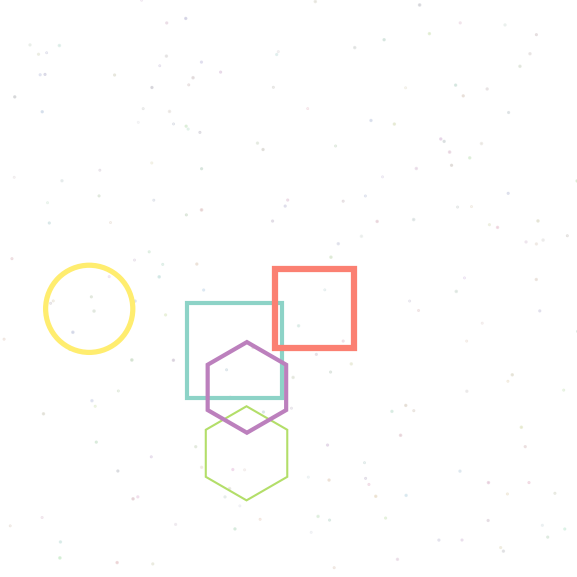[{"shape": "square", "thickness": 2, "radius": 0.41, "center": [0.406, 0.392]}, {"shape": "square", "thickness": 3, "radius": 0.34, "center": [0.545, 0.465]}, {"shape": "hexagon", "thickness": 1, "radius": 0.41, "center": [0.427, 0.214]}, {"shape": "hexagon", "thickness": 2, "radius": 0.39, "center": [0.428, 0.328]}, {"shape": "circle", "thickness": 2.5, "radius": 0.38, "center": [0.154, 0.464]}]